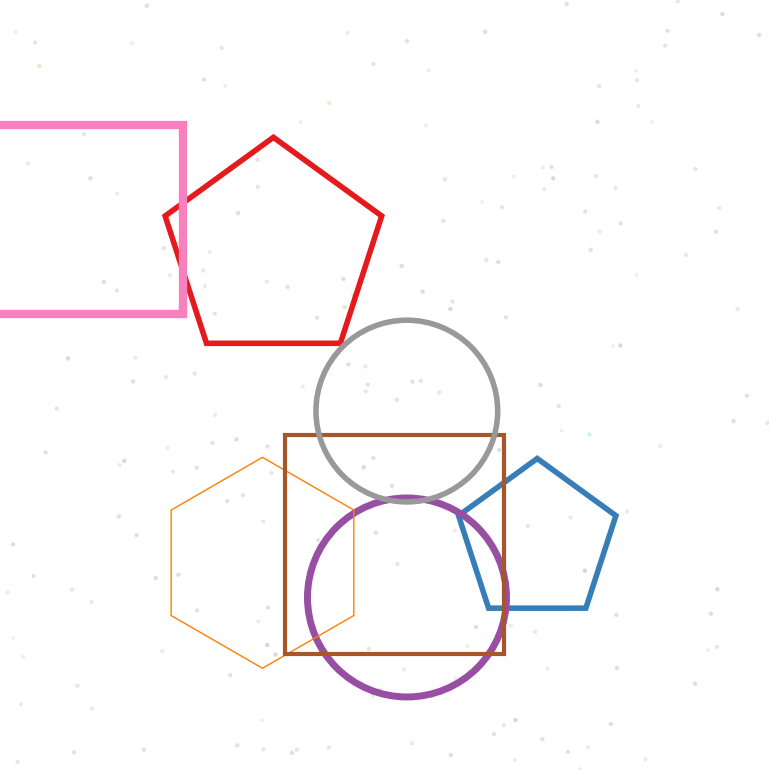[{"shape": "pentagon", "thickness": 2, "radius": 0.74, "center": [0.355, 0.674]}, {"shape": "pentagon", "thickness": 2, "radius": 0.54, "center": [0.698, 0.297]}, {"shape": "circle", "thickness": 2.5, "radius": 0.65, "center": [0.529, 0.224]}, {"shape": "hexagon", "thickness": 0.5, "radius": 0.68, "center": [0.341, 0.269]}, {"shape": "square", "thickness": 1.5, "radius": 0.71, "center": [0.513, 0.293]}, {"shape": "square", "thickness": 3, "radius": 0.61, "center": [0.115, 0.715]}, {"shape": "circle", "thickness": 2, "radius": 0.59, "center": [0.528, 0.466]}]